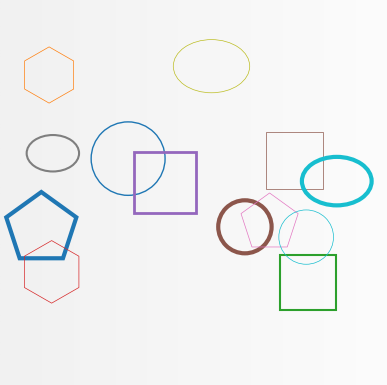[{"shape": "pentagon", "thickness": 3, "radius": 0.48, "center": [0.107, 0.406]}, {"shape": "circle", "thickness": 1, "radius": 0.48, "center": [0.331, 0.588]}, {"shape": "hexagon", "thickness": 0.5, "radius": 0.37, "center": [0.127, 0.805]}, {"shape": "square", "thickness": 1.5, "radius": 0.36, "center": [0.795, 0.266]}, {"shape": "hexagon", "thickness": 0.5, "radius": 0.41, "center": [0.133, 0.294]}, {"shape": "square", "thickness": 2, "radius": 0.4, "center": [0.427, 0.526]}, {"shape": "square", "thickness": 0.5, "radius": 0.37, "center": [0.76, 0.583]}, {"shape": "circle", "thickness": 3, "radius": 0.34, "center": [0.632, 0.411]}, {"shape": "pentagon", "thickness": 0.5, "radius": 0.39, "center": [0.696, 0.421]}, {"shape": "oval", "thickness": 1.5, "radius": 0.34, "center": [0.136, 0.602]}, {"shape": "oval", "thickness": 0.5, "radius": 0.49, "center": [0.546, 0.828]}, {"shape": "circle", "thickness": 0.5, "radius": 0.35, "center": [0.79, 0.384]}, {"shape": "oval", "thickness": 3, "radius": 0.45, "center": [0.869, 0.53]}]